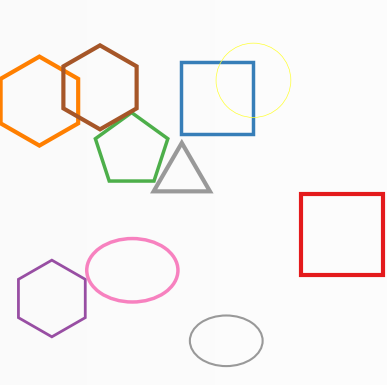[{"shape": "square", "thickness": 3, "radius": 0.53, "center": [0.882, 0.39]}, {"shape": "square", "thickness": 2.5, "radius": 0.47, "center": [0.56, 0.745]}, {"shape": "pentagon", "thickness": 2.5, "radius": 0.49, "center": [0.34, 0.609]}, {"shape": "hexagon", "thickness": 2, "radius": 0.5, "center": [0.134, 0.225]}, {"shape": "hexagon", "thickness": 3, "radius": 0.58, "center": [0.102, 0.737]}, {"shape": "circle", "thickness": 0.5, "radius": 0.48, "center": [0.654, 0.791]}, {"shape": "hexagon", "thickness": 3, "radius": 0.55, "center": [0.258, 0.773]}, {"shape": "oval", "thickness": 2.5, "radius": 0.59, "center": [0.342, 0.298]}, {"shape": "triangle", "thickness": 3, "radius": 0.42, "center": [0.469, 0.545]}, {"shape": "oval", "thickness": 1.5, "radius": 0.47, "center": [0.584, 0.115]}]